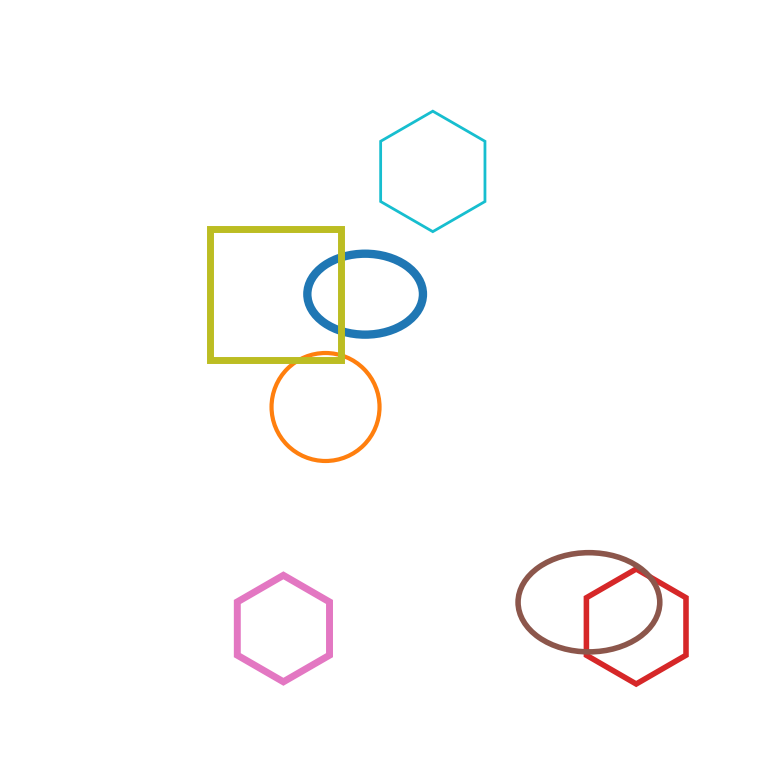[{"shape": "oval", "thickness": 3, "radius": 0.38, "center": [0.474, 0.618]}, {"shape": "circle", "thickness": 1.5, "radius": 0.35, "center": [0.423, 0.471]}, {"shape": "hexagon", "thickness": 2, "radius": 0.37, "center": [0.826, 0.186]}, {"shape": "oval", "thickness": 2, "radius": 0.46, "center": [0.765, 0.218]}, {"shape": "hexagon", "thickness": 2.5, "radius": 0.35, "center": [0.368, 0.184]}, {"shape": "square", "thickness": 2.5, "radius": 0.43, "center": [0.357, 0.618]}, {"shape": "hexagon", "thickness": 1, "radius": 0.39, "center": [0.562, 0.777]}]